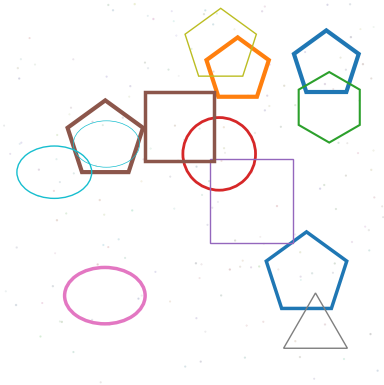[{"shape": "pentagon", "thickness": 3, "radius": 0.44, "center": [0.848, 0.833]}, {"shape": "pentagon", "thickness": 2.5, "radius": 0.55, "center": [0.796, 0.288]}, {"shape": "pentagon", "thickness": 3, "radius": 0.43, "center": [0.617, 0.818]}, {"shape": "hexagon", "thickness": 1.5, "radius": 0.46, "center": [0.855, 0.721]}, {"shape": "circle", "thickness": 2, "radius": 0.47, "center": [0.569, 0.6]}, {"shape": "square", "thickness": 1, "radius": 0.54, "center": [0.653, 0.478]}, {"shape": "square", "thickness": 2.5, "radius": 0.45, "center": [0.466, 0.67]}, {"shape": "pentagon", "thickness": 3, "radius": 0.51, "center": [0.273, 0.636]}, {"shape": "oval", "thickness": 2.5, "radius": 0.52, "center": [0.272, 0.232]}, {"shape": "triangle", "thickness": 1, "radius": 0.48, "center": [0.819, 0.143]}, {"shape": "pentagon", "thickness": 1, "radius": 0.49, "center": [0.573, 0.881]}, {"shape": "oval", "thickness": 0.5, "radius": 0.43, "center": [0.276, 0.626]}, {"shape": "oval", "thickness": 1, "radius": 0.49, "center": [0.141, 0.553]}]